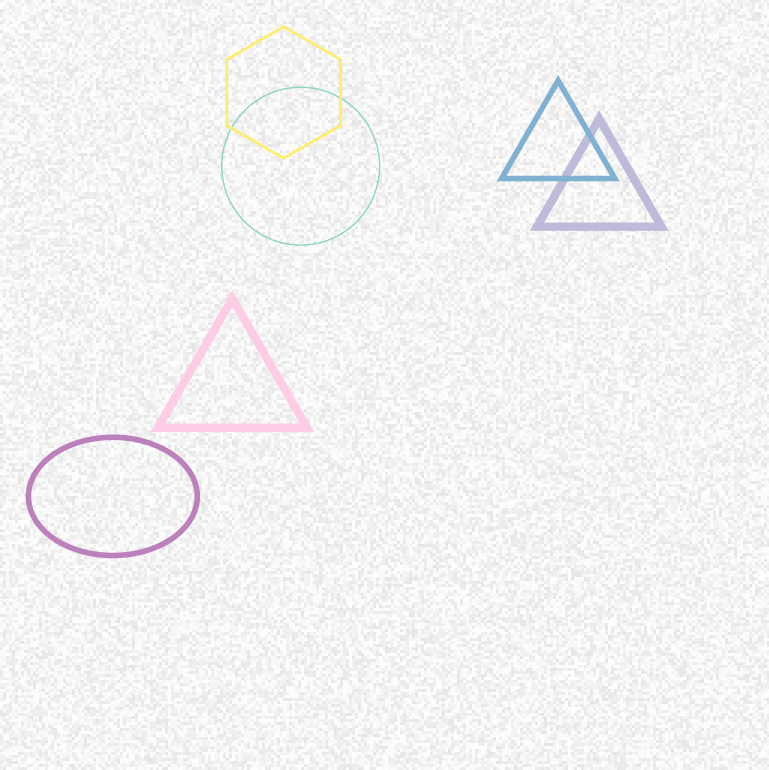[{"shape": "circle", "thickness": 0.5, "radius": 0.51, "center": [0.39, 0.784]}, {"shape": "triangle", "thickness": 3, "radius": 0.47, "center": [0.778, 0.752]}, {"shape": "triangle", "thickness": 2, "radius": 0.42, "center": [0.725, 0.811]}, {"shape": "triangle", "thickness": 3, "radius": 0.56, "center": [0.302, 0.5]}, {"shape": "oval", "thickness": 2, "radius": 0.55, "center": [0.147, 0.355]}, {"shape": "hexagon", "thickness": 1, "radius": 0.43, "center": [0.368, 0.88]}]